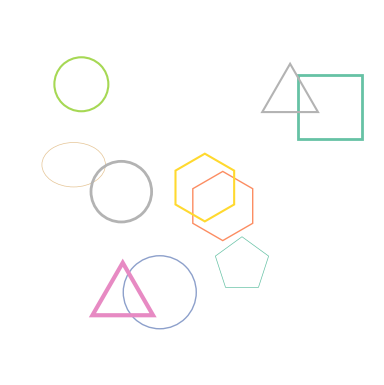[{"shape": "pentagon", "thickness": 0.5, "radius": 0.36, "center": [0.629, 0.312]}, {"shape": "square", "thickness": 2, "radius": 0.41, "center": [0.858, 0.722]}, {"shape": "hexagon", "thickness": 1, "radius": 0.45, "center": [0.579, 0.465]}, {"shape": "circle", "thickness": 1, "radius": 0.47, "center": [0.415, 0.241]}, {"shape": "triangle", "thickness": 3, "radius": 0.45, "center": [0.319, 0.227]}, {"shape": "circle", "thickness": 1.5, "radius": 0.35, "center": [0.211, 0.781]}, {"shape": "hexagon", "thickness": 1.5, "radius": 0.44, "center": [0.532, 0.513]}, {"shape": "oval", "thickness": 0.5, "radius": 0.41, "center": [0.191, 0.572]}, {"shape": "circle", "thickness": 2, "radius": 0.39, "center": [0.315, 0.502]}, {"shape": "triangle", "thickness": 1.5, "radius": 0.42, "center": [0.754, 0.751]}]